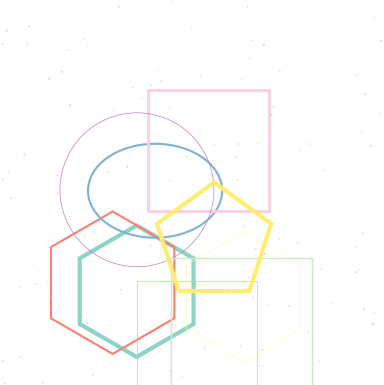[{"shape": "hexagon", "thickness": 3, "radius": 0.85, "center": [0.355, 0.244]}, {"shape": "hexagon", "thickness": 0.5, "radius": 0.84, "center": [0.631, 0.228]}, {"shape": "hexagon", "thickness": 1.5, "radius": 0.93, "center": [0.293, 0.266]}, {"shape": "oval", "thickness": 1.5, "radius": 0.87, "center": [0.403, 0.505]}, {"shape": "square", "thickness": 0.5, "radius": 0.78, "center": [0.511, 0.114]}, {"shape": "square", "thickness": 2, "radius": 0.79, "center": [0.542, 0.61]}, {"shape": "circle", "thickness": 0.5, "radius": 1.0, "center": [0.356, 0.507]}, {"shape": "square", "thickness": 1, "radius": 0.91, "center": [0.627, 0.148]}, {"shape": "pentagon", "thickness": 3, "radius": 0.78, "center": [0.556, 0.37]}]